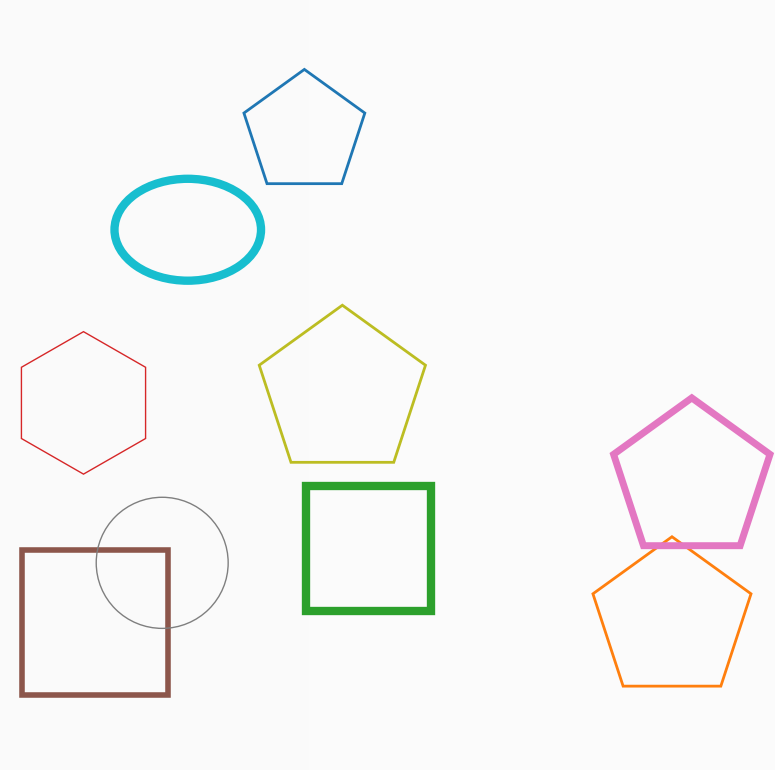[{"shape": "pentagon", "thickness": 1, "radius": 0.41, "center": [0.393, 0.828]}, {"shape": "pentagon", "thickness": 1, "radius": 0.54, "center": [0.867, 0.196]}, {"shape": "square", "thickness": 3, "radius": 0.41, "center": [0.475, 0.287]}, {"shape": "hexagon", "thickness": 0.5, "radius": 0.46, "center": [0.108, 0.477]}, {"shape": "square", "thickness": 2, "radius": 0.47, "center": [0.123, 0.191]}, {"shape": "pentagon", "thickness": 2.5, "radius": 0.53, "center": [0.893, 0.377]}, {"shape": "circle", "thickness": 0.5, "radius": 0.43, "center": [0.209, 0.269]}, {"shape": "pentagon", "thickness": 1, "radius": 0.56, "center": [0.442, 0.491]}, {"shape": "oval", "thickness": 3, "radius": 0.47, "center": [0.242, 0.702]}]